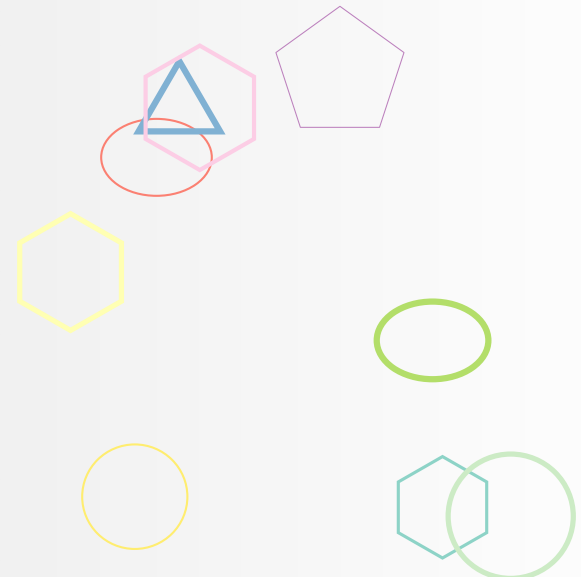[{"shape": "hexagon", "thickness": 1.5, "radius": 0.44, "center": [0.761, 0.121]}, {"shape": "hexagon", "thickness": 2.5, "radius": 0.51, "center": [0.121, 0.528]}, {"shape": "oval", "thickness": 1, "radius": 0.48, "center": [0.269, 0.727]}, {"shape": "triangle", "thickness": 3, "radius": 0.4, "center": [0.309, 0.812]}, {"shape": "oval", "thickness": 3, "radius": 0.48, "center": [0.744, 0.41]}, {"shape": "hexagon", "thickness": 2, "radius": 0.54, "center": [0.344, 0.812]}, {"shape": "pentagon", "thickness": 0.5, "radius": 0.58, "center": [0.585, 0.872]}, {"shape": "circle", "thickness": 2.5, "radius": 0.54, "center": [0.879, 0.105]}, {"shape": "circle", "thickness": 1, "radius": 0.45, "center": [0.232, 0.139]}]